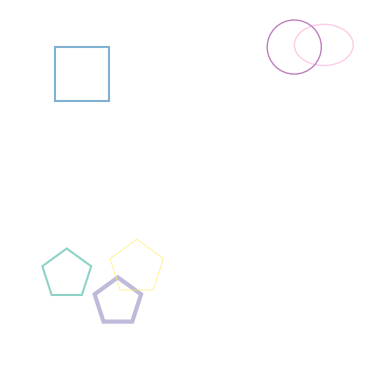[{"shape": "pentagon", "thickness": 1.5, "radius": 0.33, "center": [0.173, 0.288]}, {"shape": "pentagon", "thickness": 3, "radius": 0.32, "center": [0.306, 0.216]}, {"shape": "square", "thickness": 1.5, "radius": 0.35, "center": [0.213, 0.808]}, {"shape": "oval", "thickness": 1, "radius": 0.38, "center": [0.841, 0.883]}, {"shape": "circle", "thickness": 1, "radius": 0.35, "center": [0.764, 0.878]}, {"shape": "pentagon", "thickness": 0.5, "radius": 0.36, "center": [0.355, 0.306]}]